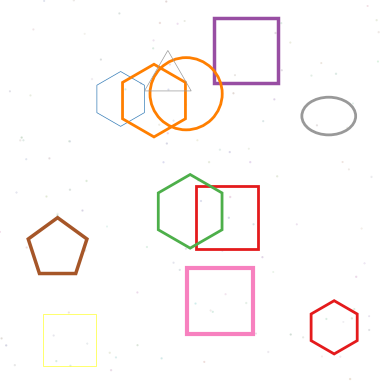[{"shape": "square", "thickness": 2, "radius": 0.41, "center": [0.59, 0.435]}, {"shape": "hexagon", "thickness": 2, "radius": 0.35, "center": [0.868, 0.15]}, {"shape": "hexagon", "thickness": 0.5, "radius": 0.36, "center": [0.313, 0.743]}, {"shape": "hexagon", "thickness": 2, "radius": 0.48, "center": [0.494, 0.451]}, {"shape": "square", "thickness": 2.5, "radius": 0.42, "center": [0.639, 0.869]}, {"shape": "circle", "thickness": 2, "radius": 0.47, "center": [0.483, 0.757]}, {"shape": "hexagon", "thickness": 2, "radius": 0.47, "center": [0.4, 0.739]}, {"shape": "square", "thickness": 0.5, "radius": 0.34, "center": [0.18, 0.117]}, {"shape": "pentagon", "thickness": 2.5, "radius": 0.4, "center": [0.15, 0.354]}, {"shape": "square", "thickness": 3, "radius": 0.43, "center": [0.572, 0.218]}, {"shape": "oval", "thickness": 2, "radius": 0.35, "center": [0.854, 0.699]}, {"shape": "triangle", "thickness": 0.5, "radius": 0.35, "center": [0.436, 0.799]}]